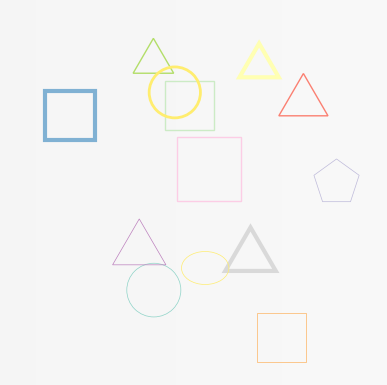[{"shape": "circle", "thickness": 0.5, "radius": 0.35, "center": [0.397, 0.247]}, {"shape": "triangle", "thickness": 3, "radius": 0.29, "center": [0.669, 0.829]}, {"shape": "pentagon", "thickness": 0.5, "radius": 0.31, "center": [0.868, 0.526]}, {"shape": "triangle", "thickness": 1, "radius": 0.37, "center": [0.783, 0.736]}, {"shape": "square", "thickness": 3, "radius": 0.32, "center": [0.181, 0.7]}, {"shape": "square", "thickness": 0.5, "radius": 0.32, "center": [0.726, 0.123]}, {"shape": "triangle", "thickness": 1, "radius": 0.3, "center": [0.396, 0.84]}, {"shape": "square", "thickness": 1, "radius": 0.41, "center": [0.54, 0.561]}, {"shape": "triangle", "thickness": 3, "radius": 0.38, "center": [0.646, 0.334]}, {"shape": "triangle", "thickness": 0.5, "radius": 0.4, "center": [0.359, 0.352]}, {"shape": "square", "thickness": 1, "radius": 0.32, "center": [0.489, 0.725]}, {"shape": "circle", "thickness": 2, "radius": 0.33, "center": [0.451, 0.76]}, {"shape": "oval", "thickness": 0.5, "radius": 0.31, "center": [0.53, 0.304]}]